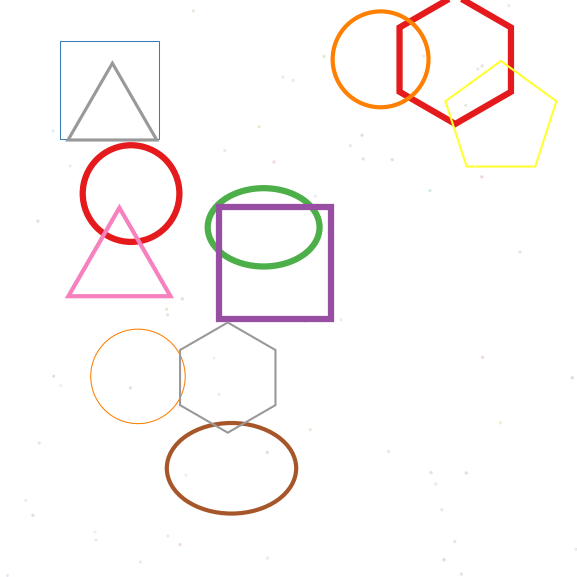[{"shape": "circle", "thickness": 3, "radius": 0.42, "center": [0.227, 0.664]}, {"shape": "hexagon", "thickness": 3, "radius": 0.56, "center": [0.788, 0.896]}, {"shape": "square", "thickness": 0.5, "radius": 0.43, "center": [0.19, 0.843]}, {"shape": "oval", "thickness": 3, "radius": 0.48, "center": [0.456, 0.605]}, {"shape": "square", "thickness": 3, "radius": 0.48, "center": [0.476, 0.544]}, {"shape": "circle", "thickness": 0.5, "radius": 0.41, "center": [0.239, 0.347]}, {"shape": "circle", "thickness": 2, "radius": 0.42, "center": [0.659, 0.896]}, {"shape": "pentagon", "thickness": 1, "radius": 0.51, "center": [0.867, 0.793]}, {"shape": "oval", "thickness": 2, "radius": 0.56, "center": [0.401, 0.188]}, {"shape": "triangle", "thickness": 2, "radius": 0.51, "center": [0.207, 0.537]}, {"shape": "hexagon", "thickness": 1, "radius": 0.48, "center": [0.394, 0.345]}, {"shape": "triangle", "thickness": 1.5, "radius": 0.44, "center": [0.195, 0.801]}]